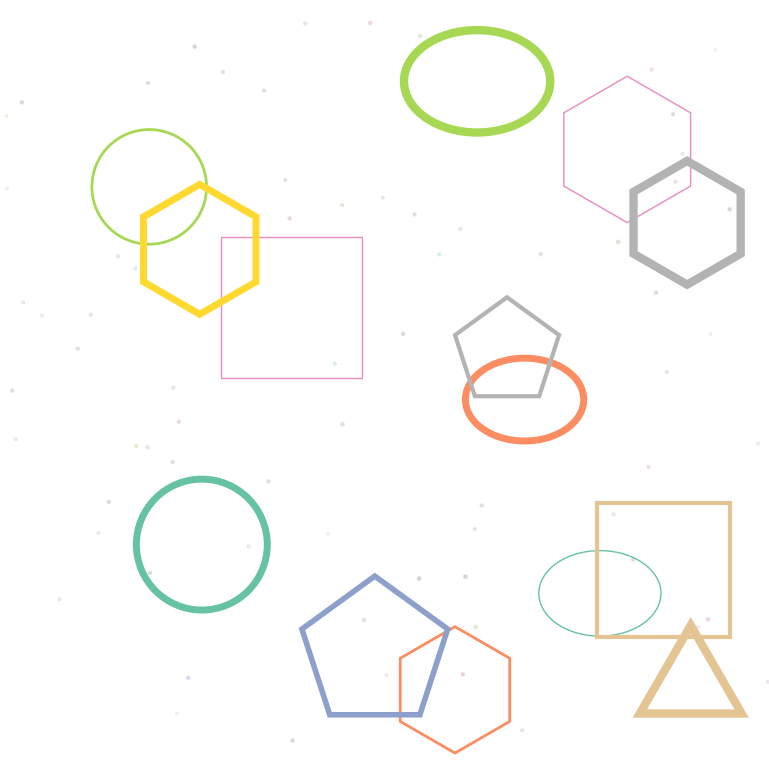[{"shape": "circle", "thickness": 2.5, "radius": 0.43, "center": [0.262, 0.293]}, {"shape": "oval", "thickness": 0.5, "radius": 0.4, "center": [0.779, 0.229]}, {"shape": "hexagon", "thickness": 1, "radius": 0.41, "center": [0.591, 0.104]}, {"shape": "oval", "thickness": 2.5, "radius": 0.38, "center": [0.681, 0.481]}, {"shape": "pentagon", "thickness": 2, "radius": 0.5, "center": [0.487, 0.152]}, {"shape": "hexagon", "thickness": 0.5, "radius": 0.48, "center": [0.815, 0.806]}, {"shape": "square", "thickness": 0.5, "radius": 0.46, "center": [0.378, 0.601]}, {"shape": "oval", "thickness": 3, "radius": 0.47, "center": [0.62, 0.894]}, {"shape": "circle", "thickness": 1, "radius": 0.37, "center": [0.194, 0.757]}, {"shape": "hexagon", "thickness": 2.5, "radius": 0.42, "center": [0.259, 0.676]}, {"shape": "triangle", "thickness": 3, "radius": 0.38, "center": [0.897, 0.112]}, {"shape": "square", "thickness": 1.5, "radius": 0.43, "center": [0.862, 0.26]}, {"shape": "pentagon", "thickness": 1.5, "radius": 0.36, "center": [0.658, 0.543]}, {"shape": "hexagon", "thickness": 3, "radius": 0.4, "center": [0.892, 0.711]}]